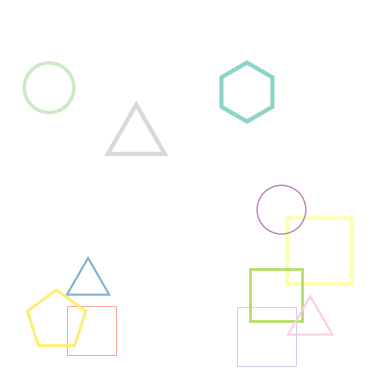[{"shape": "hexagon", "thickness": 3, "radius": 0.38, "center": [0.641, 0.761]}, {"shape": "square", "thickness": 3, "radius": 0.43, "center": [0.83, 0.348]}, {"shape": "square", "thickness": 0.5, "radius": 0.38, "center": [0.693, 0.126]}, {"shape": "square", "thickness": 0.5, "radius": 0.32, "center": [0.238, 0.142]}, {"shape": "triangle", "thickness": 1.5, "radius": 0.32, "center": [0.229, 0.266]}, {"shape": "square", "thickness": 2, "radius": 0.34, "center": [0.716, 0.234]}, {"shape": "triangle", "thickness": 1.5, "radius": 0.33, "center": [0.806, 0.164]}, {"shape": "triangle", "thickness": 3, "radius": 0.43, "center": [0.354, 0.643]}, {"shape": "circle", "thickness": 1, "radius": 0.32, "center": [0.731, 0.455]}, {"shape": "circle", "thickness": 2.5, "radius": 0.32, "center": [0.127, 0.772]}, {"shape": "pentagon", "thickness": 2, "radius": 0.4, "center": [0.147, 0.167]}]